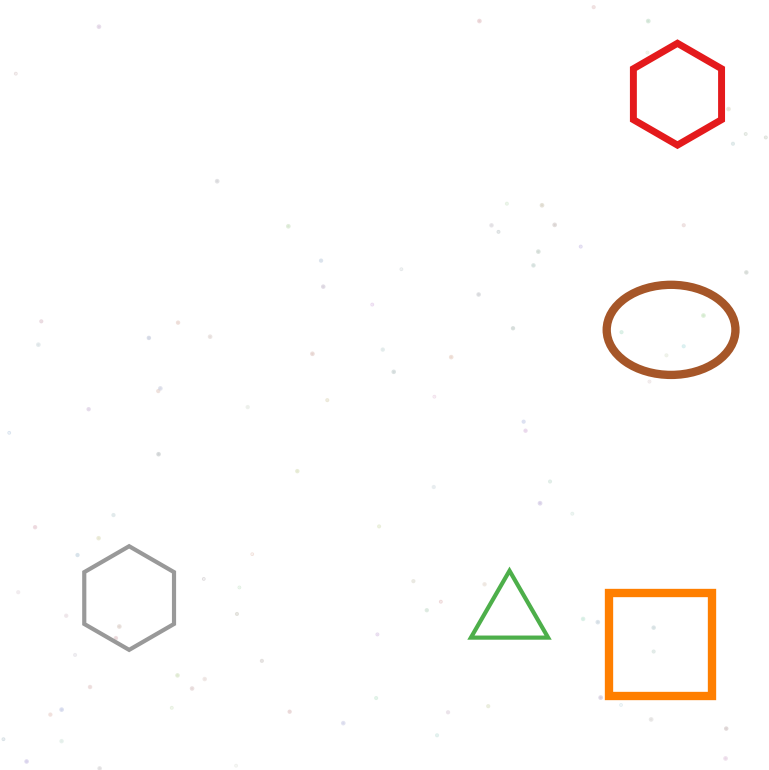[{"shape": "hexagon", "thickness": 2.5, "radius": 0.33, "center": [0.88, 0.878]}, {"shape": "triangle", "thickness": 1.5, "radius": 0.29, "center": [0.662, 0.201]}, {"shape": "square", "thickness": 3, "radius": 0.33, "center": [0.858, 0.163]}, {"shape": "oval", "thickness": 3, "radius": 0.42, "center": [0.872, 0.572]}, {"shape": "hexagon", "thickness": 1.5, "radius": 0.34, "center": [0.168, 0.223]}]